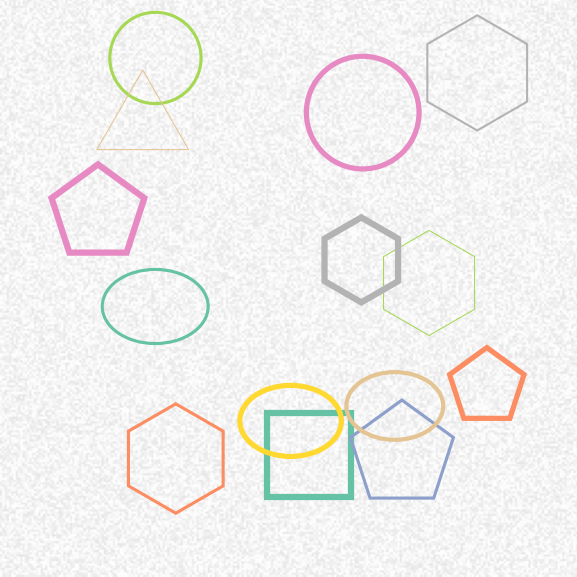[{"shape": "square", "thickness": 3, "radius": 0.36, "center": [0.535, 0.211]}, {"shape": "oval", "thickness": 1.5, "radius": 0.46, "center": [0.269, 0.468]}, {"shape": "pentagon", "thickness": 2.5, "radius": 0.34, "center": [0.843, 0.33]}, {"shape": "hexagon", "thickness": 1.5, "radius": 0.47, "center": [0.304, 0.205]}, {"shape": "pentagon", "thickness": 1.5, "radius": 0.47, "center": [0.696, 0.213]}, {"shape": "circle", "thickness": 2.5, "radius": 0.49, "center": [0.628, 0.804]}, {"shape": "pentagon", "thickness": 3, "radius": 0.42, "center": [0.17, 0.63]}, {"shape": "hexagon", "thickness": 0.5, "radius": 0.46, "center": [0.743, 0.509]}, {"shape": "circle", "thickness": 1.5, "radius": 0.4, "center": [0.269, 0.899]}, {"shape": "oval", "thickness": 2.5, "radius": 0.44, "center": [0.503, 0.27]}, {"shape": "triangle", "thickness": 0.5, "radius": 0.46, "center": [0.247, 0.786]}, {"shape": "oval", "thickness": 2, "radius": 0.42, "center": [0.684, 0.296]}, {"shape": "hexagon", "thickness": 1, "radius": 0.5, "center": [0.826, 0.873]}, {"shape": "hexagon", "thickness": 3, "radius": 0.37, "center": [0.626, 0.549]}]